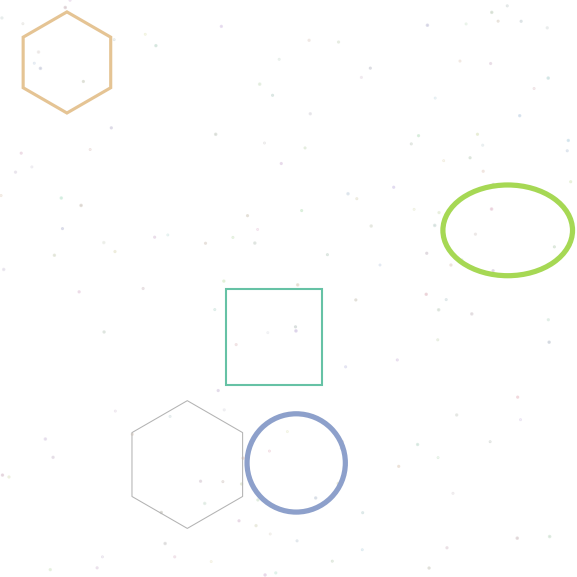[{"shape": "square", "thickness": 1, "radius": 0.41, "center": [0.474, 0.415]}, {"shape": "circle", "thickness": 2.5, "radius": 0.43, "center": [0.513, 0.198]}, {"shape": "oval", "thickness": 2.5, "radius": 0.56, "center": [0.879, 0.6]}, {"shape": "hexagon", "thickness": 1.5, "radius": 0.44, "center": [0.116, 0.891]}, {"shape": "hexagon", "thickness": 0.5, "radius": 0.55, "center": [0.324, 0.195]}]